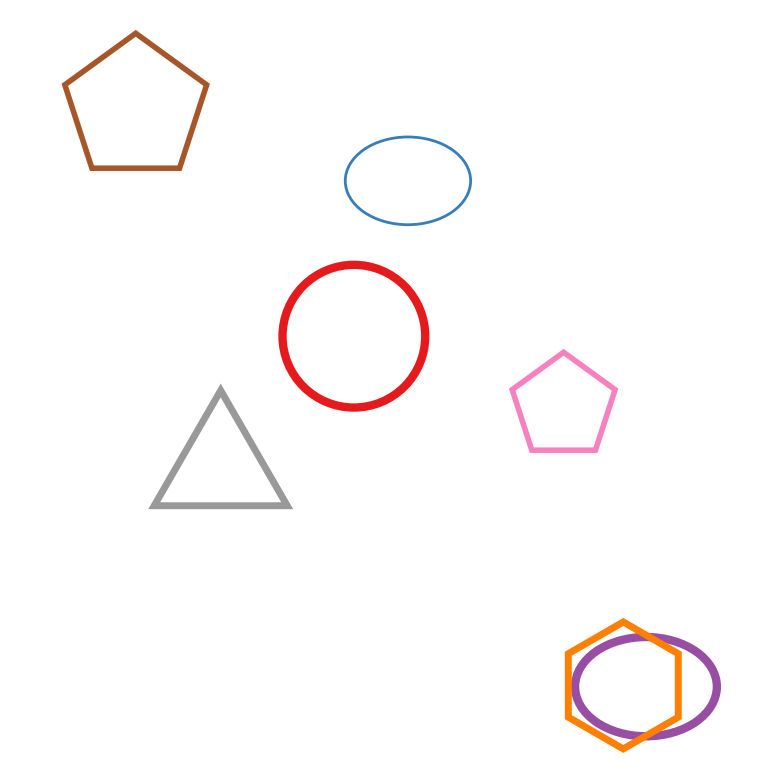[{"shape": "circle", "thickness": 3, "radius": 0.46, "center": [0.46, 0.563]}, {"shape": "oval", "thickness": 1, "radius": 0.41, "center": [0.53, 0.765]}, {"shape": "oval", "thickness": 3, "radius": 0.46, "center": [0.839, 0.108]}, {"shape": "hexagon", "thickness": 2.5, "radius": 0.41, "center": [0.809, 0.11]}, {"shape": "pentagon", "thickness": 2, "radius": 0.48, "center": [0.176, 0.86]}, {"shape": "pentagon", "thickness": 2, "radius": 0.35, "center": [0.732, 0.472]}, {"shape": "triangle", "thickness": 2.5, "radius": 0.5, "center": [0.287, 0.393]}]